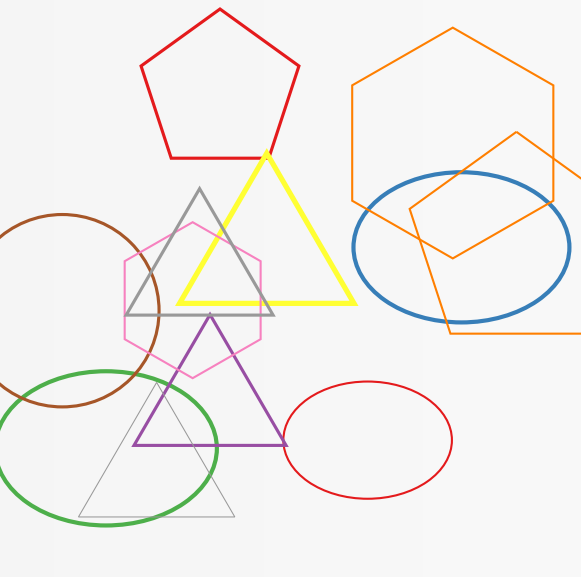[{"shape": "oval", "thickness": 1, "radius": 0.72, "center": [0.633, 0.237]}, {"shape": "pentagon", "thickness": 1.5, "radius": 0.71, "center": [0.378, 0.841]}, {"shape": "oval", "thickness": 2, "radius": 0.93, "center": [0.794, 0.571]}, {"shape": "oval", "thickness": 2, "radius": 0.95, "center": [0.182, 0.223]}, {"shape": "triangle", "thickness": 1.5, "radius": 0.76, "center": [0.361, 0.303]}, {"shape": "hexagon", "thickness": 1, "radius": 1.0, "center": [0.779, 0.751]}, {"shape": "pentagon", "thickness": 1, "radius": 0.97, "center": [0.889, 0.578]}, {"shape": "triangle", "thickness": 2.5, "radius": 0.87, "center": [0.459, 0.56]}, {"shape": "circle", "thickness": 1.5, "radius": 0.83, "center": [0.107, 0.461]}, {"shape": "hexagon", "thickness": 1, "radius": 0.68, "center": [0.331, 0.479]}, {"shape": "triangle", "thickness": 0.5, "radius": 0.78, "center": [0.269, 0.182]}, {"shape": "triangle", "thickness": 1.5, "radius": 0.73, "center": [0.343, 0.526]}]